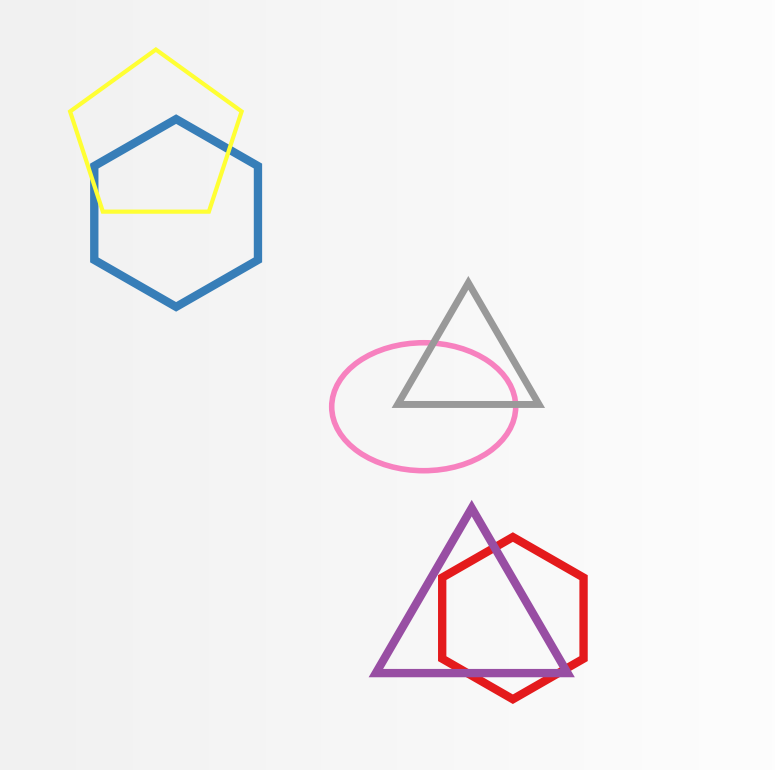[{"shape": "hexagon", "thickness": 3, "radius": 0.53, "center": [0.662, 0.197]}, {"shape": "hexagon", "thickness": 3, "radius": 0.61, "center": [0.227, 0.723]}, {"shape": "triangle", "thickness": 3, "radius": 0.71, "center": [0.609, 0.197]}, {"shape": "pentagon", "thickness": 1.5, "radius": 0.58, "center": [0.201, 0.819]}, {"shape": "oval", "thickness": 2, "radius": 0.59, "center": [0.547, 0.472]}, {"shape": "triangle", "thickness": 2.5, "radius": 0.53, "center": [0.604, 0.527]}]